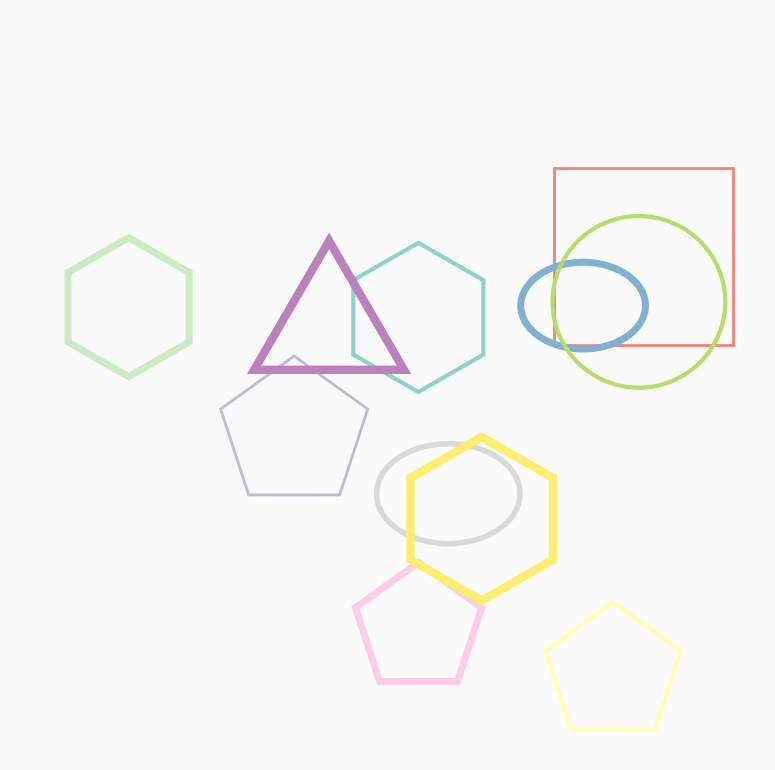[{"shape": "hexagon", "thickness": 1.5, "radius": 0.48, "center": [0.54, 0.588]}, {"shape": "pentagon", "thickness": 1.5, "radius": 0.46, "center": [0.791, 0.126]}, {"shape": "pentagon", "thickness": 1, "radius": 0.5, "center": [0.38, 0.438]}, {"shape": "square", "thickness": 1, "radius": 0.58, "center": [0.831, 0.667]}, {"shape": "oval", "thickness": 2.5, "radius": 0.4, "center": [0.752, 0.603]}, {"shape": "circle", "thickness": 1.5, "radius": 0.56, "center": [0.824, 0.608]}, {"shape": "pentagon", "thickness": 2.5, "radius": 0.43, "center": [0.54, 0.184]}, {"shape": "oval", "thickness": 2, "radius": 0.46, "center": [0.578, 0.359]}, {"shape": "triangle", "thickness": 3, "radius": 0.56, "center": [0.425, 0.576]}, {"shape": "hexagon", "thickness": 2.5, "radius": 0.45, "center": [0.166, 0.601]}, {"shape": "hexagon", "thickness": 3, "radius": 0.53, "center": [0.622, 0.326]}]